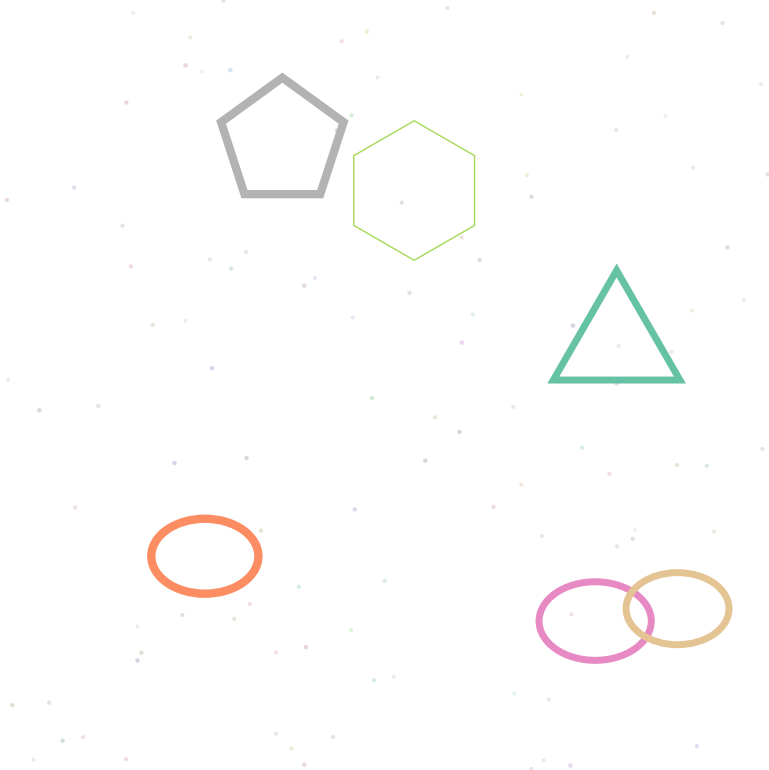[{"shape": "triangle", "thickness": 2.5, "radius": 0.47, "center": [0.801, 0.554]}, {"shape": "oval", "thickness": 3, "radius": 0.35, "center": [0.266, 0.278]}, {"shape": "oval", "thickness": 2.5, "radius": 0.36, "center": [0.773, 0.193]}, {"shape": "hexagon", "thickness": 0.5, "radius": 0.45, "center": [0.538, 0.753]}, {"shape": "oval", "thickness": 2.5, "radius": 0.33, "center": [0.88, 0.21]}, {"shape": "pentagon", "thickness": 3, "radius": 0.42, "center": [0.367, 0.816]}]